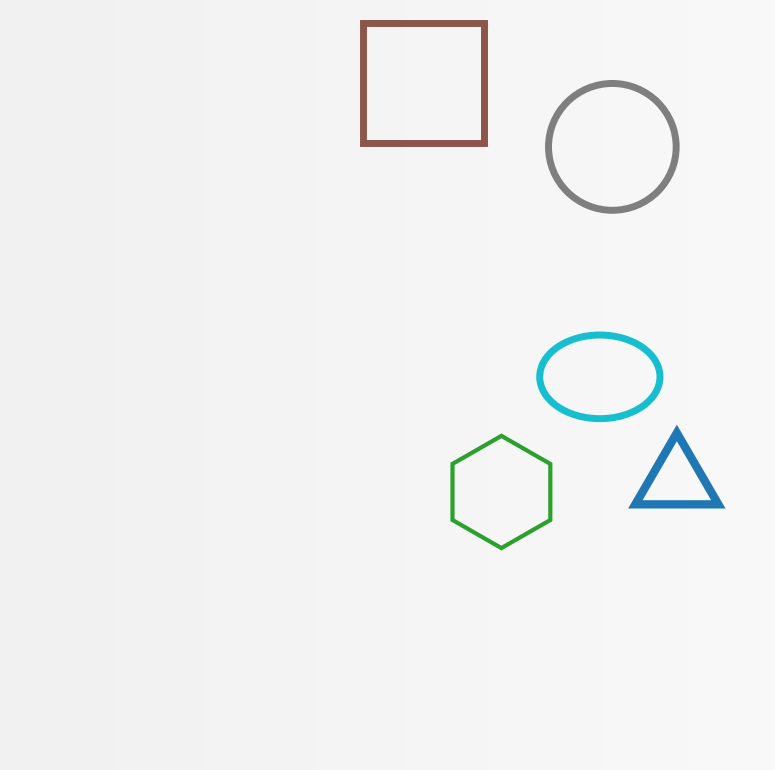[{"shape": "triangle", "thickness": 3, "radius": 0.31, "center": [0.873, 0.376]}, {"shape": "hexagon", "thickness": 1.5, "radius": 0.36, "center": [0.647, 0.361]}, {"shape": "square", "thickness": 2.5, "radius": 0.39, "center": [0.546, 0.892]}, {"shape": "circle", "thickness": 2.5, "radius": 0.41, "center": [0.79, 0.809]}, {"shape": "oval", "thickness": 2.5, "radius": 0.39, "center": [0.774, 0.511]}]